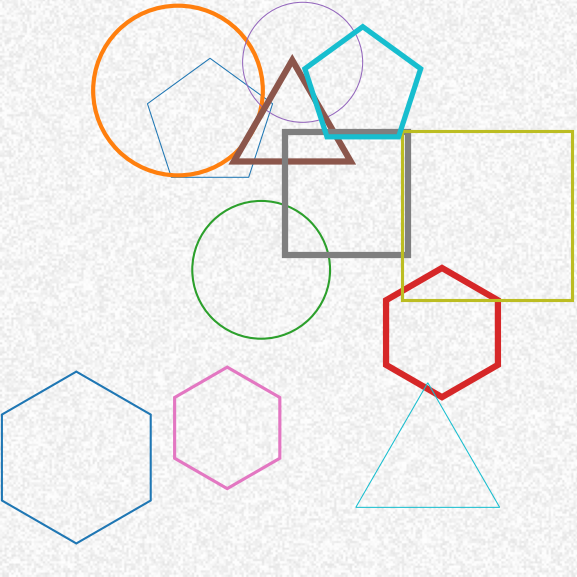[{"shape": "pentagon", "thickness": 0.5, "radius": 0.57, "center": [0.364, 0.784]}, {"shape": "hexagon", "thickness": 1, "radius": 0.74, "center": [0.132, 0.207]}, {"shape": "circle", "thickness": 2, "radius": 0.73, "center": [0.308, 0.842]}, {"shape": "circle", "thickness": 1, "radius": 0.6, "center": [0.452, 0.532]}, {"shape": "hexagon", "thickness": 3, "radius": 0.56, "center": [0.765, 0.423]}, {"shape": "circle", "thickness": 0.5, "radius": 0.52, "center": [0.524, 0.891]}, {"shape": "triangle", "thickness": 3, "radius": 0.58, "center": [0.506, 0.778]}, {"shape": "hexagon", "thickness": 1.5, "radius": 0.53, "center": [0.393, 0.258]}, {"shape": "square", "thickness": 3, "radius": 0.53, "center": [0.6, 0.664]}, {"shape": "square", "thickness": 1.5, "radius": 0.73, "center": [0.843, 0.626]}, {"shape": "triangle", "thickness": 0.5, "radius": 0.72, "center": [0.741, 0.193]}, {"shape": "pentagon", "thickness": 2.5, "radius": 0.53, "center": [0.628, 0.847]}]